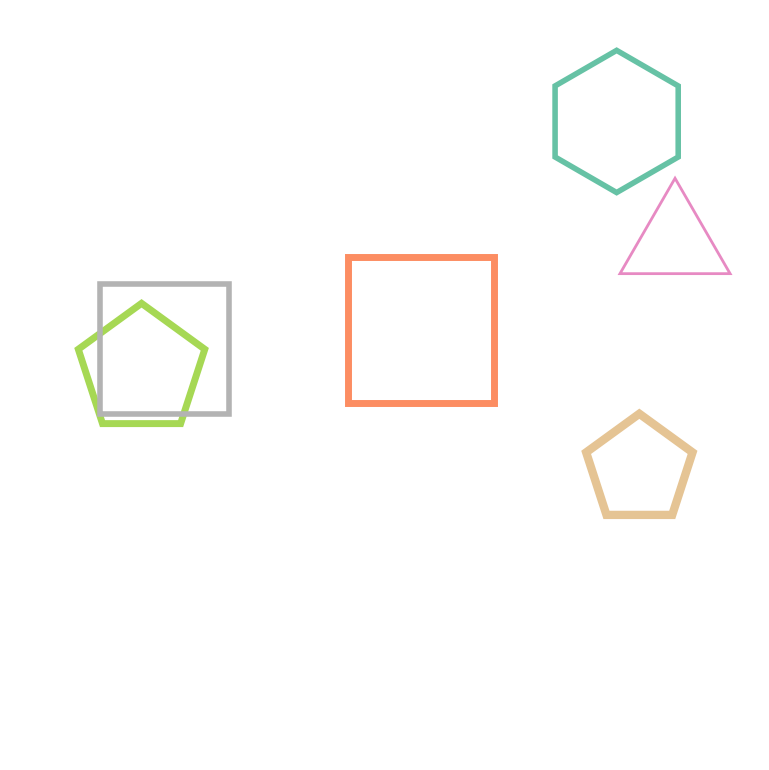[{"shape": "hexagon", "thickness": 2, "radius": 0.46, "center": [0.801, 0.842]}, {"shape": "square", "thickness": 2.5, "radius": 0.48, "center": [0.547, 0.572]}, {"shape": "triangle", "thickness": 1, "radius": 0.41, "center": [0.877, 0.686]}, {"shape": "pentagon", "thickness": 2.5, "radius": 0.43, "center": [0.184, 0.52]}, {"shape": "pentagon", "thickness": 3, "radius": 0.36, "center": [0.83, 0.39]}, {"shape": "square", "thickness": 2, "radius": 0.42, "center": [0.214, 0.547]}]